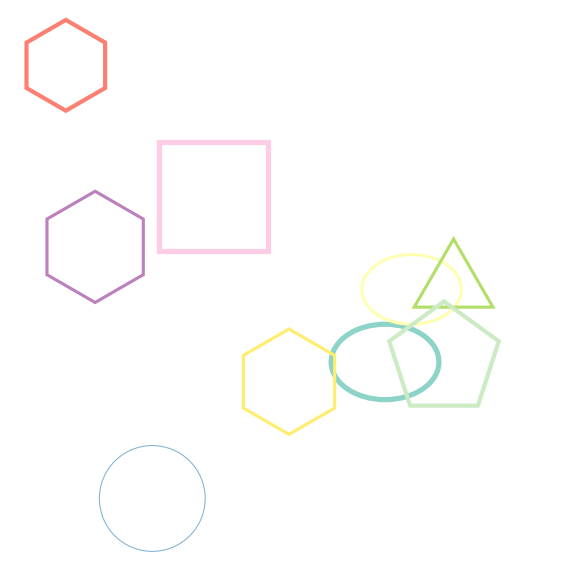[{"shape": "oval", "thickness": 2.5, "radius": 0.47, "center": [0.667, 0.372]}, {"shape": "oval", "thickness": 1.5, "radius": 0.43, "center": [0.713, 0.498]}, {"shape": "hexagon", "thickness": 2, "radius": 0.39, "center": [0.114, 0.886]}, {"shape": "circle", "thickness": 0.5, "radius": 0.46, "center": [0.264, 0.136]}, {"shape": "triangle", "thickness": 1.5, "radius": 0.39, "center": [0.785, 0.507]}, {"shape": "square", "thickness": 2.5, "radius": 0.47, "center": [0.37, 0.659]}, {"shape": "hexagon", "thickness": 1.5, "radius": 0.48, "center": [0.165, 0.572]}, {"shape": "pentagon", "thickness": 2, "radius": 0.5, "center": [0.769, 0.377]}, {"shape": "hexagon", "thickness": 1.5, "radius": 0.46, "center": [0.5, 0.338]}]